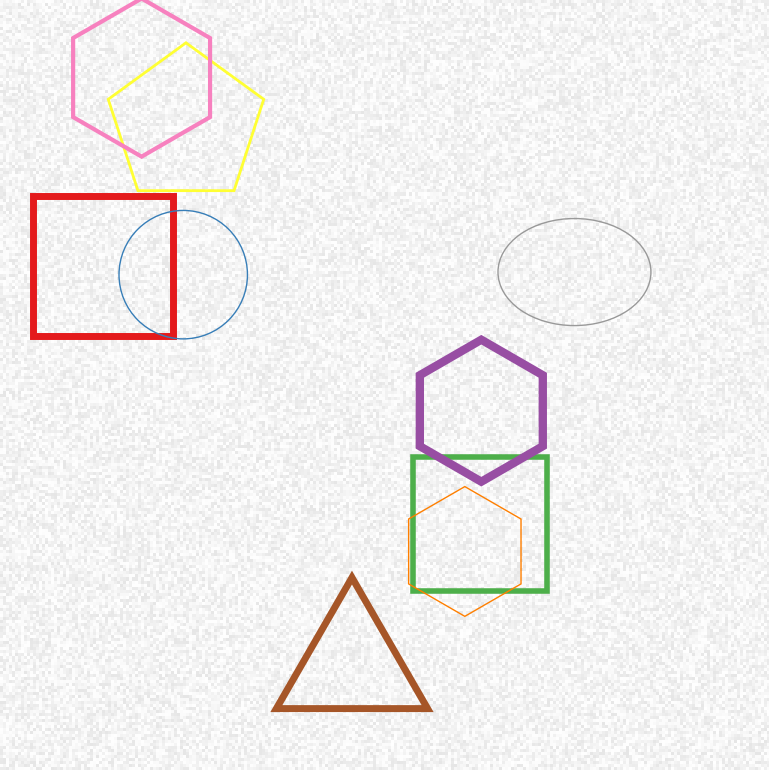[{"shape": "square", "thickness": 2.5, "radius": 0.46, "center": [0.134, 0.654]}, {"shape": "circle", "thickness": 0.5, "radius": 0.42, "center": [0.238, 0.643]}, {"shape": "square", "thickness": 2, "radius": 0.44, "center": [0.623, 0.319]}, {"shape": "hexagon", "thickness": 3, "radius": 0.46, "center": [0.625, 0.467]}, {"shape": "hexagon", "thickness": 0.5, "radius": 0.42, "center": [0.604, 0.284]}, {"shape": "pentagon", "thickness": 1, "radius": 0.53, "center": [0.242, 0.838]}, {"shape": "triangle", "thickness": 2.5, "radius": 0.57, "center": [0.457, 0.136]}, {"shape": "hexagon", "thickness": 1.5, "radius": 0.51, "center": [0.184, 0.899]}, {"shape": "oval", "thickness": 0.5, "radius": 0.5, "center": [0.746, 0.647]}]